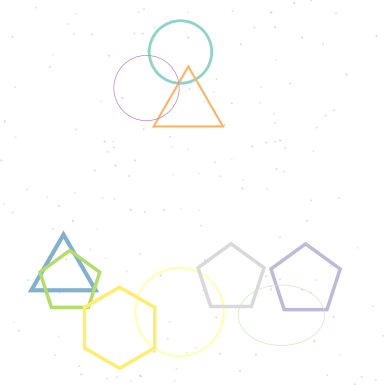[{"shape": "circle", "thickness": 2, "radius": 0.41, "center": [0.469, 0.865]}, {"shape": "circle", "thickness": 1.5, "radius": 0.57, "center": [0.466, 0.19]}, {"shape": "pentagon", "thickness": 2.5, "radius": 0.47, "center": [0.794, 0.272]}, {"shape": "triangle", "thickness": 3, "radius": 0.48, "center": [0.165, 0.294]}, {"shape": "triangle", "thickness": 1.5, "radius": 0.52, "center": [0.489, 0.724]}, {"shape": "pentagon", "thickness": 2.5, "radius": 0.41, "center": [0.181, 0.268]}, {"shape": "pentagon", "thickness": 2.5, "radius": 0.45, "center": [0.6, 0.277]}, {"shape": "circle", "thickness": 0.5, "radius": 0.42, "center": [0.381, 0.771]}, {"shape": "oval", "thickness": 0.5, "radius": 0.56, "center": [0.731, 0.181]}, {"shape": "hexagon", "thickness": 2.5, "radius": 0.53, "center": [0.311, 0.149]}]